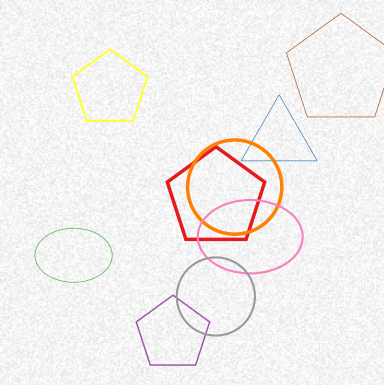[{"shape": "pentagon", "thickness": 2.5, "radius": 0.67, "center": [0.561, 0.486]}, {"shape": "triangle", "thickness": 0.5, "radius": 0.57, "center": [0.725, 0.639]}, {"shape": "oval", "thickness": 0.5, "radius": 0.5, "center": [0.191, 0.337]}, {"shape": "pentagon", "thickness": 1, "radius": 0.5, "center": [0.449, 0.133]}, {"shape": "circle", "thickness": 2.5, "radius": 0.61, "center": [0.61, 0.514]}, {"shape": "pentagon", "thickness": 1.5, "radius": 0.51, "center": [0.286, 0.769]}, {"shape": "pentagon", "thickness": 0.5, "radius": 0.74, "center": [0.886, 0.817]}, {"shape": "oval", "thickness": 1.5, "radius": 0.68, "center": [0.65, 0.385]}, {"shape": "circle", "thickness": 1.5, "radius": 0.51, "center": [0.561, 0.23]}]